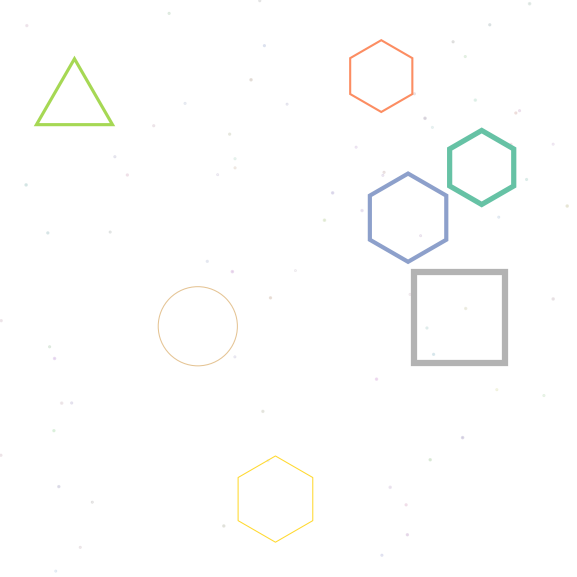[{"shape": "hexagon", "thickness": 2.5, "radius": 0.32, "center": [0.834, 0.709]}, {"shape": "hexagon", "thickness": 1, "radius": 0.31, "center": [0.66, 0.867]}, {"shape": "hexagon", "thickness": 2, "radius": 0.38, "center": [0.707, 0.622]}, {"shape": "triangle", "thickness": 1.5, "radius": 0.38, "center": [0.129, 0.821]}, {"shape": "hexagon", "thickness": 0.5, "radius": 0.37, "center": [0.477, 0.135]}, {"shape": "circle", "thickness": 0.5, "radius": 0.34, "center": [0.343, 0.434]}, {"shape": "square", "thickness": 3, "radius": 0.4, "center": [0.796, 0.45]}]